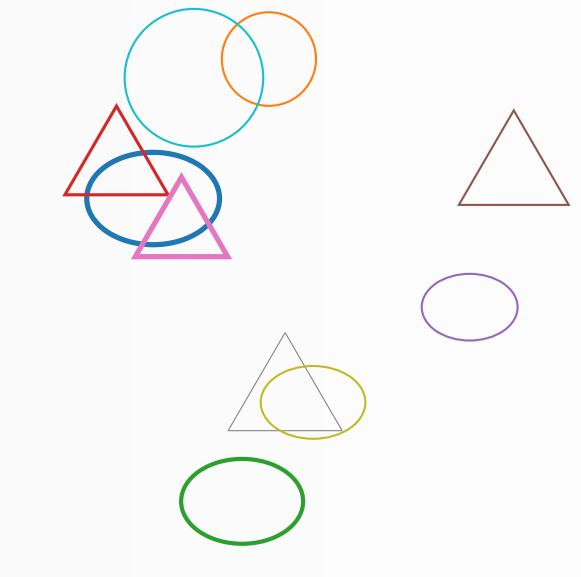[{"shape": "oval", "thickness": 2.5, "radius": 0.57, "center": [0.264, 0.655]}, {"shape": "circle", "thickness": 1, "radius": 0.41, "center": [0.463, 0.897]}, {"shape": "oval", "thickness": 2, "radius": 0.52, "center": [0.417, 0.131]}, {"shape": "triangle", "thickness": 1.5, "radius": 0.51, "center": [0.2, 0.713]}, {"shape": "oval", "thickness": 1, "radius": 0.41, "center": [0.808, 0.467]}, {"shape": "triangle", "thickness": 1, "radius": 0.55, "center": [0.884, 0.699]}, {"shape": "triangle", "thickness": 2.5, "radius": 0.46, "center": [0.312, 0.601]}, {"shape": "triangle", "thickness": 0.5, "radius": 0.57, "center": [0.491, 0.31]}, {"shape": "oval", "thickness": 1, "radius": 0.45, "center": [0.539, 0.302]}, {"shape": "circle", "thickness": 1, "radius": 0.6, "center": [0.334, 0.864]}]